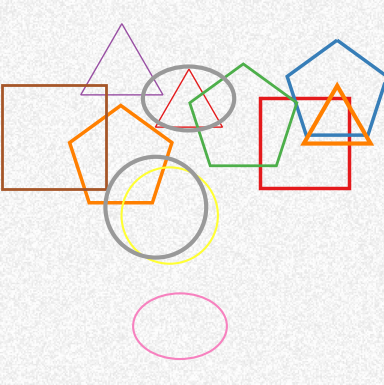[{"shape": "triangle", "thickness": 1, "radius": 0.5, "center": [0.491, 0.72]}, {"shape": "square", "thickness": 2.5, "radius": 0.58, "center": [0.791, 0.629]}, {"shape": "pentagon", "thickness": 2.5, "radius": 0.68, "center": [0.876, 0.759]}, {"shape": "pentagon", "thickness": 2, "radius": 0.73, "center": [0.632, 0.688]}, {"shape": "triangle", "thickness": 1, "radius": 0.62, "center": [0.316, 0.815]}, {"shape": "triangle", "thickness": 3, "radius": 0.5, "center": [0.876, 0.677]}, {"shape": "pentagon", "thickness": 2.5, "radius": 0.7, "center": [0.314, 0.586]}, {"shape": "circle", "thickness": 1.5, "radius": 0.63, "center": [0.441, 0.44]}, {"shape": "square", "thickness": 2, "radius": 0.67, "center": [0.141, 0.645]}, {"shape": "oval", "thickness": 1.5, "radius": 0.61, "center": [0.468, 0.153]}, {"shape": "circle", "thickness": 3, "radius": 0.65, "center": [0.405, 0.462]}, {"shape": "oval", "thickness": 3, "radius": 0.59, "center": [0.49, 0.744]}]